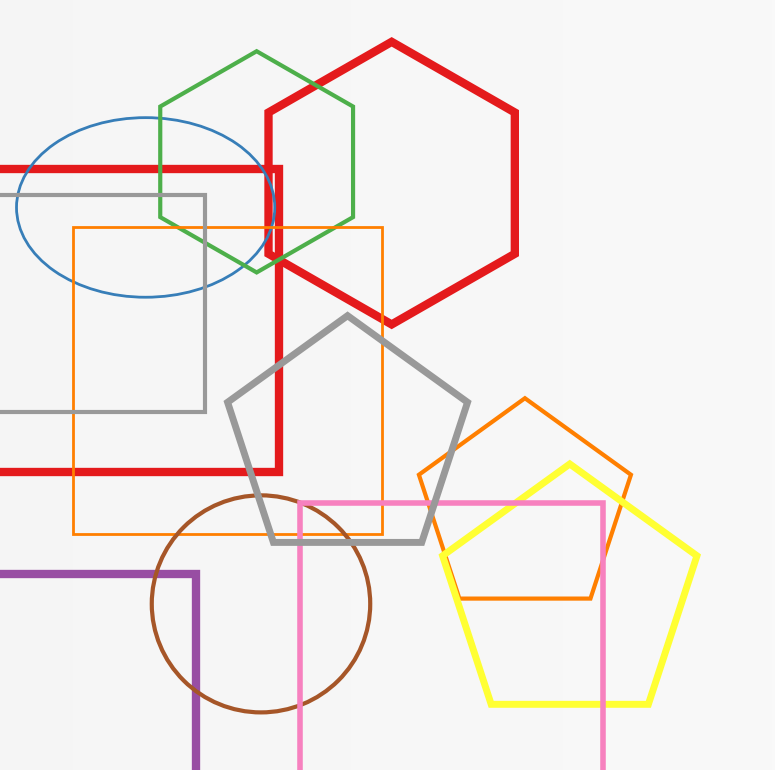[{"shape": "hexagon", "thickness": 3, "radius": 0.92, "center": [0.505, 0.762]}, {"shape": "square", "thickness": 3, "radius": 0.98, "center": [0.164, 0.584]}, {"shape": "oval", "thickness": 1, "radius": 0.83, "center": [0.188, 0.731]}, {"shape": "hexagon", "thickness": 1.5, "radius": 0.72, "center": [0.331, 0.79]}, {"shape": "square", "thickness": 3, "radius": 0.75, "center": [0.104, 0.105]}, {"shape": "square", "thickness": 1, "radius": 1.0, "center": [0.294, 0.506]}, {"shape": "pentagon", "thickness": 1.5, "radius": 0.72, "center": [0.677, 0.339]}, {"shape": "pentagon", "thickness": 2.5, "radius": 0.86, "center": [0.735, 0.225]}, {"shape": "circle", "thickness": 1.5, "radius": 0.7, "center": [0.337, 0.216]}, {"shape": "square", "thickness": 2, "radius": 0.98, "center": [0.582, 0.152]}, {"shape": "square", "thickness": 1.5, "radius": 0.7, "center": [0.124, 0.606]}, {"shape": "pentagon", "thickness": 2.5, "radius": 0.81, "center": [0.448, 0.427]}]